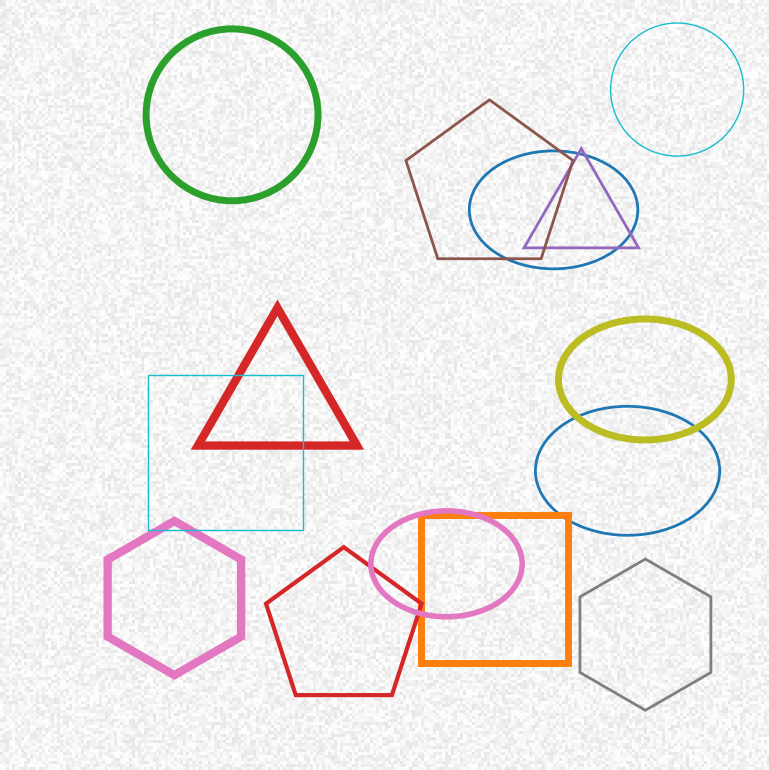[{"shape": "oval", "thickness": 1, "radius": 0.55, "center": [0.719, 0.727]}, {"shape": "oval", "thickness": 1, "radius": 0.6, "center": [0.815, 0.389]}, {"shape": "square", "thickness": 2.5, "radius": 0.48, "center": [0.642, 0.235]}, {"shape": "circle", "thickness": 2.5, "radius": 0.56, "center": [0.301, 0.851]}, {"shape": "pentagon", "thickness": 1.5, "radius": 0.53, "center": [0.447, 0.183]}, {"shape": "triangle", "thickness": 3, "radius": 0.6, "center": [0.36, 0.481]}, {"shape": "triangle", "thickness": 1, "radius": 0.43, "center": [0.755, 0.721]}, {"shape": "pentagon", "thickness": 1, "radius": 0.57, "center": [0.636, 0.756]}, {"shape": "oval", "thickness": 2, "radius": 0.49, "center": [0.58, 0.268]}, {"shape": "hexagon", "thickness": 3, "radius": 0.5, "center": [0.226, 0.223]}, {"shape": "hexagon", "thickness": 1, "radius": 0.49, "center": [0.838, 0.176]}, {"shape": "oval", "thickness": 2.5, "radius": 0.56, "center": [0.837, 0.507]}, {"shape": "square", "thickness": 0.5, "radius": 0.5, "center": [0.292, 0.413]}, {"shape": "circle", "thickness": 0.5, "radius": 0.43, "center": [0.879, 0.884]}]